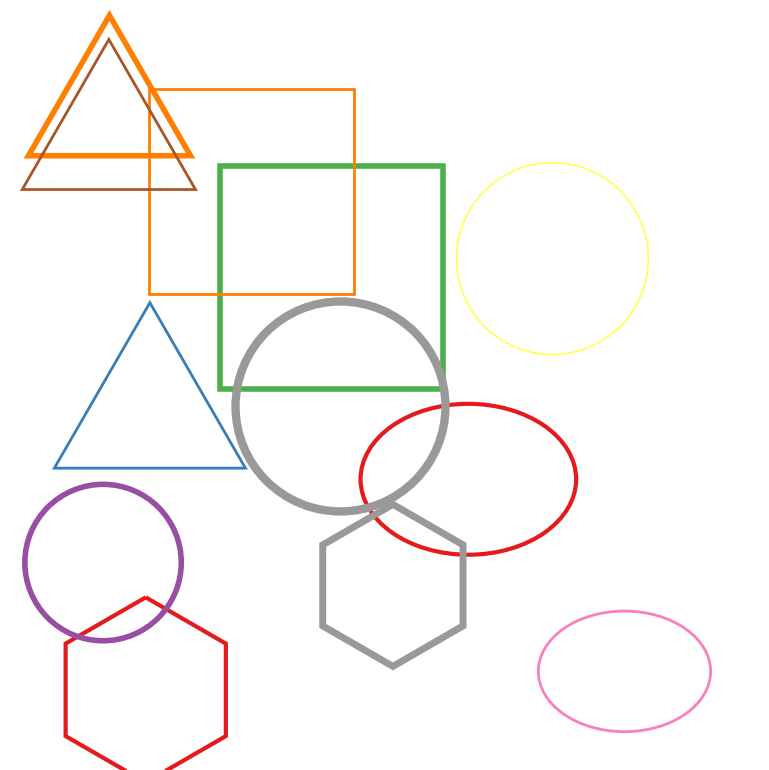[{"shape": "hexagon", "thickness": 1.5, "radius": 0.6, "center": [0.189, 0.104]}, {"shape": "oval", "thickness": 1.5, "radius": 0.7, "center": [0.608, 0.378]}, {"shape": "triangle", "thickness": 1, "radius": 0.72, "center": [0.195, 0.464]}, {"shape": "square", "thickness": 2, "radius": 0.72, "center": [0.431, 0.639]}, {"shape": "circle", "thickness": 2, "radius": 0.51, "center": [0.134, 0.269]}, {"shape": "triangle", "thickness": 2, "radius": 0.61, "center": [0.142, 0.859]}, {"shape": "square", "thickness": 1, "radius": 0.66, "center": [0.327, 0.751]}, {"shape": "circle", "thickness": 0.5, "radius": 0.62, "center": [0.717, 0.664]}, {"shape": "triangle", "thickness": 1, "radius": 0.65, "center": [0.141, 0.819]}, {"shape": "oval", "thickness": 1, "radius": 0.56, "center": [0.811, 0.128]}, {"shape": "hexagon", "thickness": 2.5, "radius": 0.53, "center": [0.51, 0.24]}, {"shape": "circle", "thickness": 3, "radius": 0.68, "center": [0.442, 0.472]}]